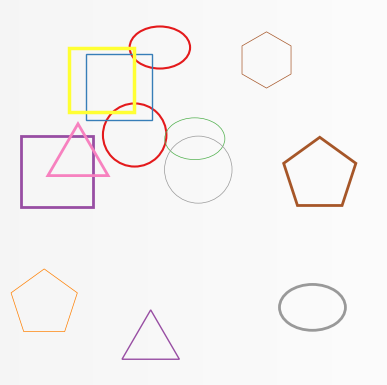[{"shape": "oval", "thickness": 1.5, "radius": 0.39, "center": [0.413, 0.877]}, {"shape": "circle", "thickness": 1.5, "radius": 0.41, "center": [0.348, 0.649]}, {"shape": "square", "thickness": 1, "radius": 0.42, "center": [0.307, 0.774]}, {"shape": "oval", "thickness": 0.5, "radius": 0.39, "center": [0.503, 0.64]}, {"shape": "square", "thickness": 2, "radius": 0.46, "center": [0.147, 0.554]}, {"shape": "triangle", "thickness": 1, "radius": 0.43, "center": [0.389, 0.11]}, {"shape": "pentagon", "thickness": 0.5, "radius": 0.45, "center": [0.114, 0.212]}, {"shape": "square", "thickness": 2.5, "radius": 0.42, "center": [0.262, 0.793]}, {"shape": "pentagon", "thickness": 2, "radius": 0.49, "center": [0.825, 0.545]}, {"shape": "hexagon", "thickness": 0.5, "radius": 0.37, "center": [0.688, 0.844]}, {"shape": "triangle", "thickness": 2, "radius": 0.45, "center": [0.201, 0.589]}, {"shape": "oval", "thickness": 2, "radius": 0.43, "center": [0.806, 0.202]}, {"shape": "circle", "thickness": 0.5, "radius": 0.44, "center": [0.512, 0.559]}]